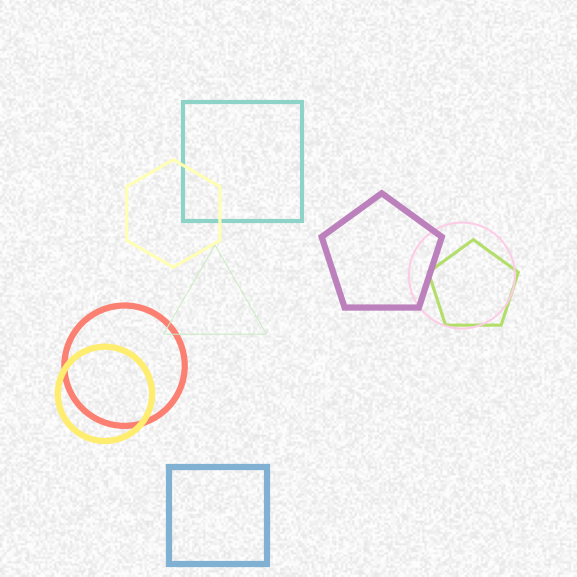[{"shape": "square", "thickness": 2, "radius": 0.51, "center": [0.419, 0.72]}, {"shape": "hexagon", "thickness": 1.5, "radius": 0.47, "center": [0.3, 0.629]}, {"shape": "circle", "thickness": 3, "radius": 0.52, "center": [0.216, 0.366]}, {"shape": "square", "thickness": 3, "radius": 0.42, "center": [0.377, 0.106]}, {"shape": "pentagon", "thickness": 1.5, "radius": 0.41, "center": [0.82, 0.502]}, {"shape": "circle", "thickness": 1, "radius": 0.46, "center": [0.8, 0.522]}, {"shape": "pentagon", "thickness": 3, "radius": 0.55, "center": [0.661, 0.555]}, {"shape": "triangle", "thickness": 0.5, "radius": 0.51, "center": [0.372, 0.472]}, {"shape": "circle", "thickness": 3, "radius": 0.41, "center": [0.182, 0.317]}]